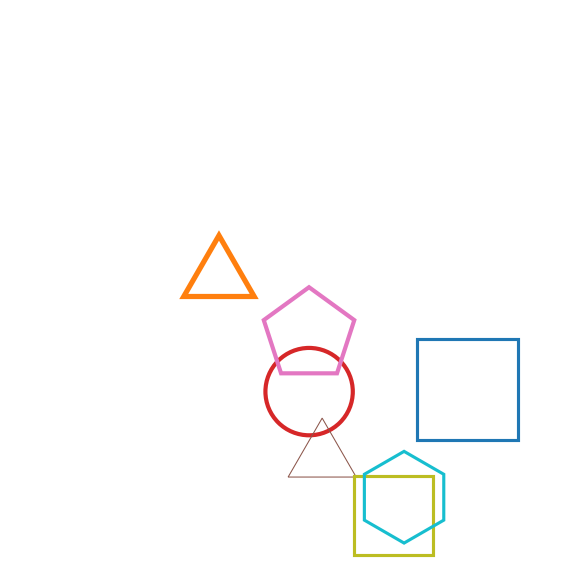[{"shape": "square", "thickness": 1.5, "radius": 0.44, "center": [0.81, 0.324]}, {"shape": "triangle", "thickness": 2.5, "radius": 0.35, "center": [0.379, 0.521]}, {"shape": "circle", "thickness": 2, "radius": 0.38, "center": [0.535, 0.321]}, {"shape": "triangle", "thickness": 0.5, "radius": 0.34, "center": [0.558, 0.207]}, {"shape": "pentagon", "thickness": 2, "radius": 0.41, "center": [0.535, 0.419]}, {"shape": "square", "thickness": 1.5, "radius": 0.34, "center": [0.681, 0.107]}, {"shape": "hexagon", "thickness": 1.5, "radius": 0.4, "center": [0.7, 0.138]}]